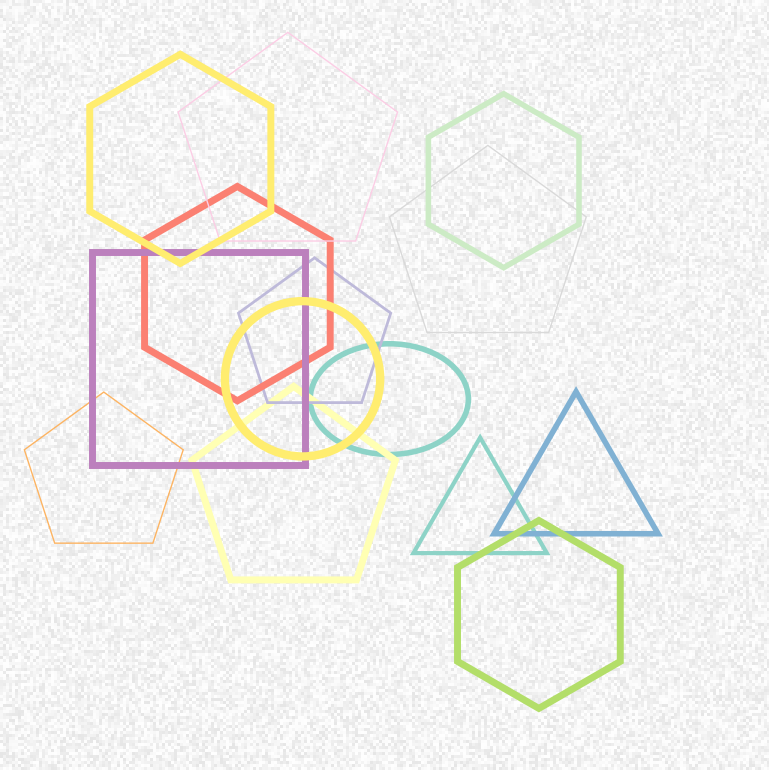[{"shape": "triangle", "thickness": 1.5, "radius": 0.5, "center": [0.624, 0.332]}, {"shape": "oval", "thickness": 2, "radius": 0.51, "center": [0.506, 0.482]}, {"shape": "pentagon", "thickness": 2.5, "radius": 0.69, "center": [0.381, 0.359]}, {"shape": "pentagon", "thickness": 1, "radius": 0.52, "center": [0.409, 0.561]}, {"shape": "hexagon", "thickness": 2.5, "radius": 0.7, "center": [0.308, 0.619]}, {"shape": "triangle", "thickness": 2, "radius": 0.61, "center": [0.748, 0.368]}, {"shape": "pentagon", "thickness": 0.5, "radius": 0.54, "center": [0.135, 0.382]}, {"shape": "hexagon", "thickness": 2.5, "radius": 0.61, "center": [0.7, 0.202]}, {"shape": "pentagon", "thickness": 0.5, "radius": 0.75, "center": [0.374, 0.808]}, {"shape": "pentagon", "thickness": 0.5, "radius": 0.67, "center": [0.634, 0.677]}, {"shape": "square", "thickness": 2.5, "radius": 0.69, "center": [0.258, 0.535]}, {"shape": "hexagon", "thickness": 2, "radius": 0.56, "center": [0.654, 0.765]}, {"shape": "circle", "thickness": 3, "radius": 0.5, "center": [0.393, 0.508]}, {"shape": "hexagon", "thickness": 2.5, "radius": 0.68, "center": [0.234, 0.794]}]